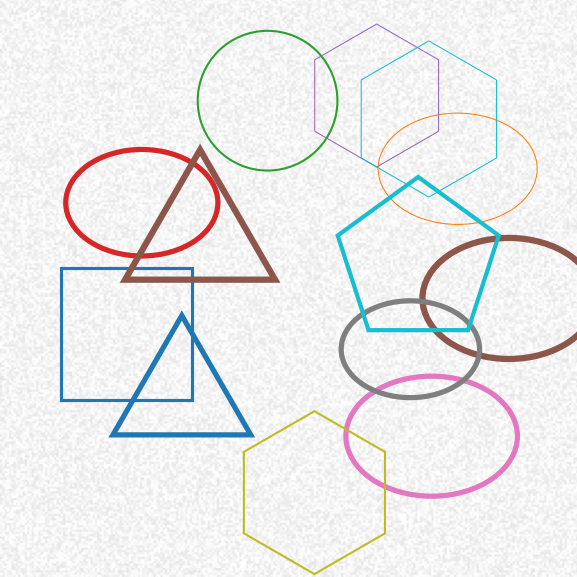[{"shape": "triangle", "thickness": 2.5, "radius": 0.69, "center": [0.315, 0.315]}, {"shape": "square", "thickness": 1.5, "radius": 0.57, "center": [0.219, 0.421]}, {"shape": "oval", "thickness": 0.5, "radius": 0.69, "center": [0.793, 0.707]}, {"shape": "circle", "thickness": 1, "radius": 0.6, "center": [0.463, 0.825]}, {"shape": "oval", "thickness": 2.5, "radius": 0.66, "center": [0.246, 0.648]}, {"shape": "hexagon", "thickness": 0.5, "radius": 0.62, "center": [0.652, 0.834]}, {"shape": "oval", "thickness": 3, "radius": 0.75, "center": [0.881, 0.482]}, {"shape": "triangle", "thickness": 3, "radius": 0.75, "center": [0.346, 0.59]}, {"shape": "oval", "thickness": 2.5, "radius": 0.74, "center": [0.747, 0.244]}, {"shape": "oval", "thickness": 2.5, "radius": 0.6, "center": [0.711, 0.394]}, {"shape": "hexagon", "thickness": 1, "radius": 0.71, "center": [0.544, 0.146]}, {"shape": "pentagon", "thickness": 2, "radius": 0.73, "center": [0.724, 0.546]}, {"shape": "hexagon", "thickness": 0.5, "radius": 0.68, "center": [0.743, 0.793]}]